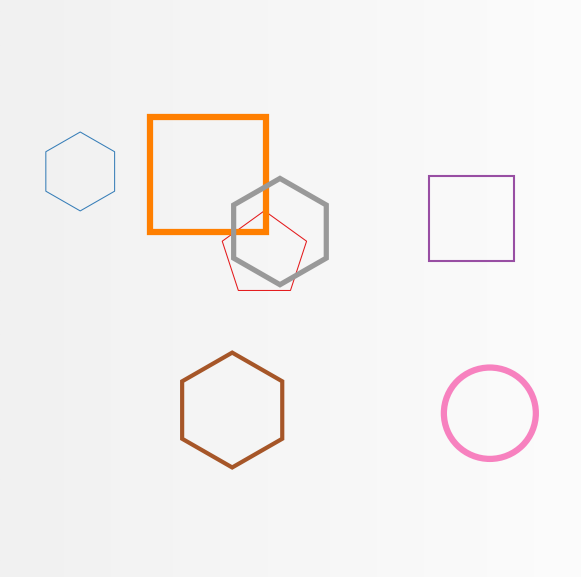[{"shape": "pentagon", "thickness": 0.5, "radius": 0.38, "center": [0.455, 0.558]}, {"shape": "hexagon", "thickness": 0.5, "radius": 0.34, "center": [0.138, 0.702]}, {"shape": "square", "thickness": 1, "radius": 0.37, "center": [0.811, 0.621]}, {"shape": "square", "thickness": 3, "radius": 0.5, "center": [0.357, 0.697]}, {"shape": "hexagon", "thickness": 2, "radius": 0.5, "center": [0.399, 0.289]}, {"shape": "circle", "thickness": 3, "radius": 0.4, "center": [0.843, 0.284]}, {"shape": "hexagon", "thickness": 2.5, "radius": 0.46, "center": [0.482, 0.598]}]